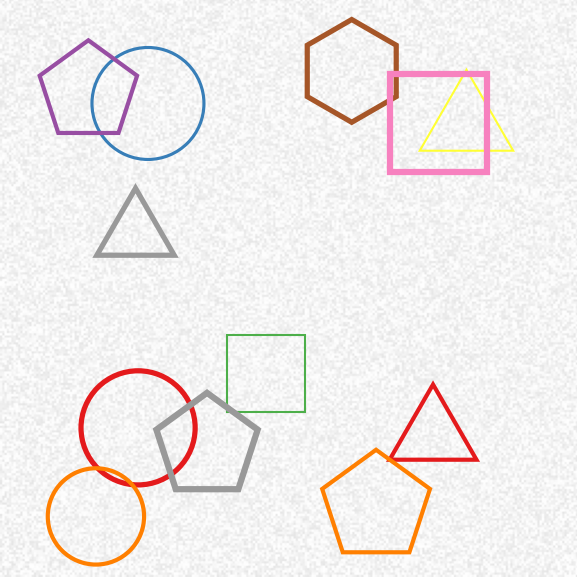[{"shape": "circle", "thickness": 2.5, "radius": 0.49, "center": [0.239, 0.258]}, {"shape": "triangle", "thickness": 2, "radius": 0.43, "center": [0.75, 0.247]}, {"shape": "circle", "thickness": 1.5, "radius": 0.48, "center": [0.256, 0.82]}, {"shape": "square", "thickness": 1, "radius": 0.34, "center": [0.461, 0.352]}, {"shape": "pentagon", "thickness": 2, "radius": 0.44, "center": [0.153, 0.841]}, {"shape": "pentagon", "thickness": 2, "radius": 0.49, "center": [0.651, 0.122]}, {"shape": "circle", "thickness": 2, "radius": 0.42, "center": [0.166, 0.105]}, {"shape": "triangle", "thickness": 1, "radius": 0.47, "center": [0.808, 0.785]}, {"shape": "hexagon", "thickness": 2.5, "radius": 0.44, "center": [0.609, 0.876]}, {"shape": "square", "thickness": 3, "radius": 0.42, "center": [0.759, 0.786]}, {"shape": "pentagon", "thickness": 3, "radius": 0.46, "center": [0.358, 0.227]}, {"shape": "triangle", "thickness": 2.5, "radius": 0.39, "center": [0.235, 0.596]}]